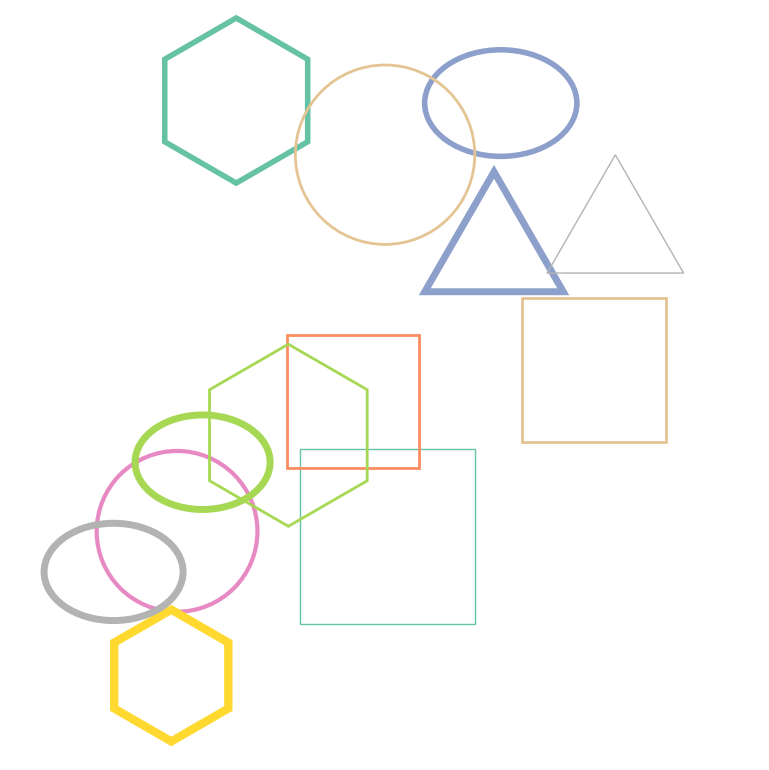[{"shape": "hexagon", "thickness": 2, "radius": 0.54, "center": [0.307, 0.869]}, {"shape": "square", "thickness": 0.5, "radius": 0.57, "center": [0.503, 0.303]}, {"shape": "square", "thickness": 1, "radius": 0.43, "center": [0.459, 0.478]}, {"shape": "oval", "thickness": 2, "radius": 0.49, "center": [0.65, 0.866]}, {"shape": "triangle", "thickness": 2.5, "radius": 0.52, "center": [0.642, 0.673]}, {"shape": "circle", "thickness": 1.5, "radius": 0.52, "center": [0.23, 0.31]}, {"shape": "oval", "thickness": 2.5, "radius": 0.44, "center": [0.263, 0.4]}, {"shape": "hexagon", "thickness": 1, "radius": 0.59, "center": [0.374, 0.435]}, {"shape": "hexagon", "thickness": 3, "radius": 0.43, "center": [0.222, 0.123]}, {"shape": "circle", "thickness": 1, "radius": 0.58, "center": [0.5, 0.799]}, {"shape": "square", "thickness": 1, "radius": 0.47, "center": [0.771, 0.52]}, {"shape": "triangle", "thickness": 0.5, "radius": 0.51, "center": [0.799, 0.697]}, {"shape": "oval", "thickness": 2.5, "radius": 0.45, "center": [0.148, 0.257]}]